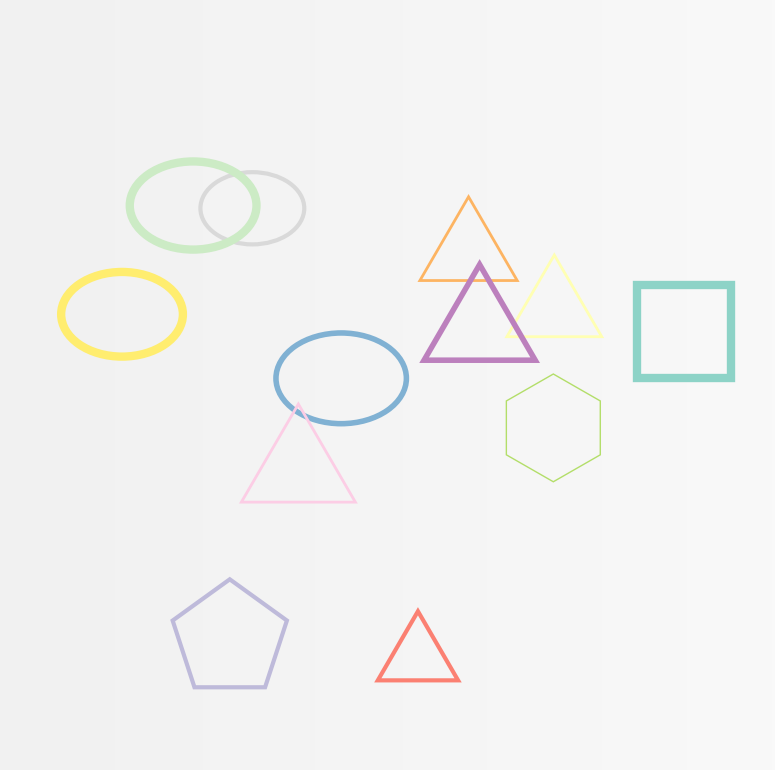[{"shape": "square", "thickness": 3, "radius": 0.3, "center": [0.883, 0.569]}, {"shape": "triangle", "thickness": 1, "radius": 0.35, "center": [0.715, 0.598]}, {"shape": "pentagon", "thickness": 1.5, "radius": 0.39, "center": [0.296, 0.17]}, {"shape": "triangle", "thickness": 1.5, "radius": 0.3, "center": [0.539, 0.146]}, {"shape": "oval", "thickness": 2, "radius": 0.42, "center": [0.44, 0.509]}, {"shape": "triangle", "thickness": 1, "radius": 0.36, "center": [0.605, 0.672]}, {"shape": "hexagon", "thickness": 0.5, "radius": 0.35, "center": [0.714, 0.444]}, {"shape": "triangle", "thickness": 1, "radius": 0.42, "center": [0.385, 0.39]}, {"shape": "oval", "thickness": 1.5, "radius": 0.34, "center": [0.326, 0.73]}, {"shape": "triangle", "thickness": 2, "radius": 0.41, "center": [0.619, 0.574]}, {"shape": "oval", "thickness": 3, "radius": 0.41, "center": [0.249, 0.733]}, {"shape": "oval", "thickness": 3, "radius": 0.39, "center": [0.157, 0.592]}]